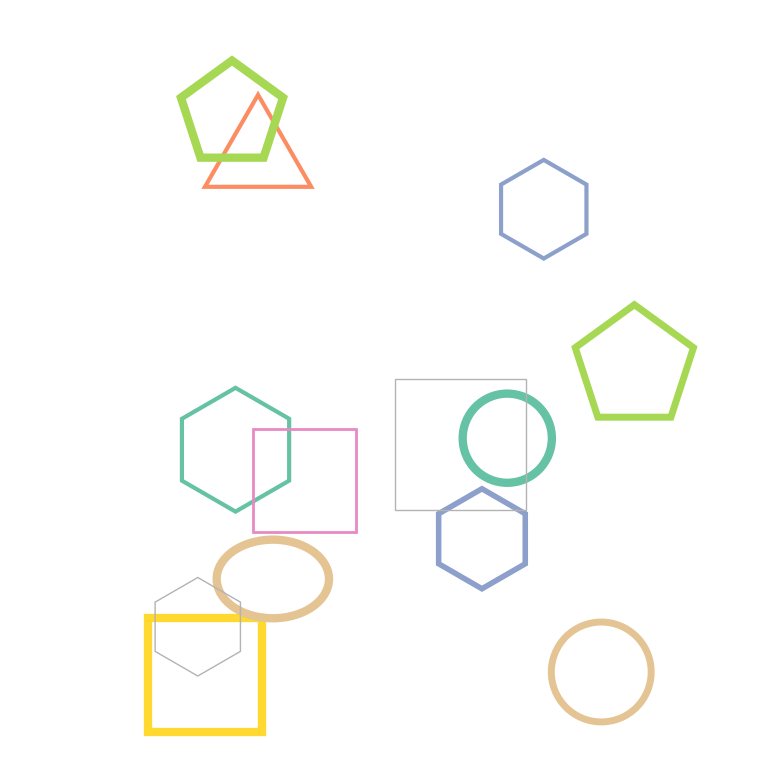[{"shape": "circle", "thickness": 3, "radius": 0.29, "center": [0.659, 0.431]}, {"shape": "hexagon", "thickness": 1.5, "radius": 0.4, "center": [0.306, 0.416]}, {"shape": "triangle", "thickness": 1.5, "radius": 0.4, "center": [0.335, 0.797]}, {"shape": "hexagon", "thickness": 1.5, "radius": 0.32, "center": [0.706, 0.728]}, {"shape": "hexagon", "thickness": 2, "radius": 0.32, "center": [0.626, 0.3]}, {"shape": "square", "thickness": 1, "radius": 0.33, "center": [0.395, 0.376]}, {"shape": "pentagon", "thickness": 2.5, "radius": 0.4, "center": [0.824, 0.524]}, {"shape": "pentagon", "thickness": 3, "radius": 0.35, "center": [0.301, 0.852]}, {"shape": "square", "thickness": 3, "radius": 0.37, "center": [0.266, 0.123]}, {"shape": "circle", "thickness": 2.5, "radius": 0.32, "center": [0.781, 0.127]}, {"shape": "oval", "thickness": 3, "radius": 0.36, "center": [0.354, 0.248]}, {"shape": "hexagon", "thickness": 0.5, "radius": 0.32, "center": [0.257, 0.186]}, {"shape": "square", "thickness": 0.5, "radius": 0.43, "center": [0.598, 0.422]}]